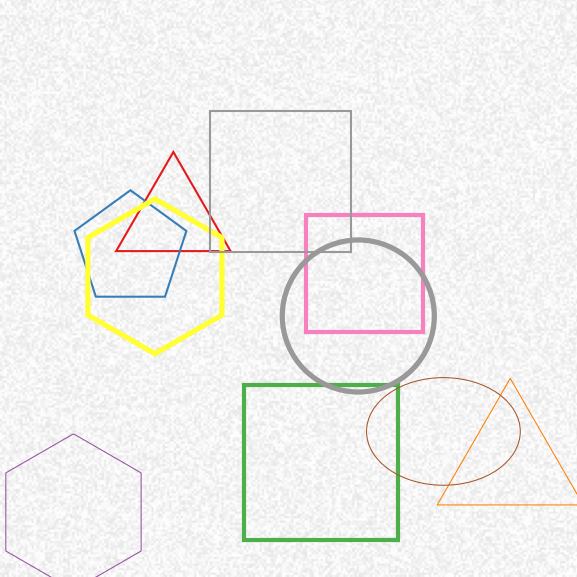[{"shape": "triangle", "thickness": 1, "radius": 0.57, "center": [0.3, 0.622]}, {"shape": "pentagon", "thickness": 1, "radius": 0.51, "center": [0.226, 0.568]}, {"shape": "square", "thickness": 2, "radius": 0.67, "center": [0.557, 0.198]}, {"shape": "hexagon", "thickness": 0.5, "radius": 0.68, "center": [0.127, 0.113]}, {"shape": "triangle", "thickness": 0.5, "radius": 0.73, "center": [0.884, 0.198]}, {"shape": "hexagon", "thickness": 2.5, "radius": 0.67, "center": [0.268, 0.521]}, {"shape": "oval", "thickness": 0.5, "radius": 0.67, "center": [0.768, 0.252]}, {"shape": "square", "thickness": 2, "radius": 0.51, "center": [0.631, 0.526]}, {"shape": "square", "thickness": 1, "radius": 0.61, "center": [0.486, 0.684]}, {"shape": "circle", "thickness": 2.5, "radius": 0.66, "center": [0.62, 0.452]}]